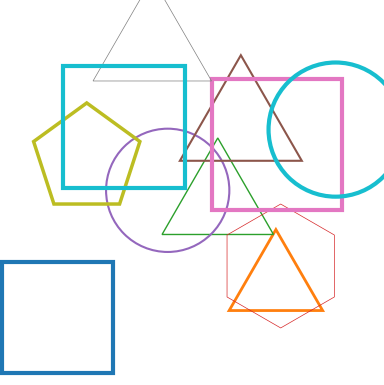[{"shape": "square", "thickness": 3, "radius": 0.72, "center": [0.149, 0.175]}, {"shape": "triangle", "thickness": 2, "radius": 0.7, "center": [0.717, 0.264]}, {"shape": "triangle", "thickness": 1, "radius": 0.84, "center": [0.566, 0.475]}, {"shape": "hexagon", "thickness": 0.5, "radius": 0.8, "center": [0.729, 0.309]}, {"shape": "circle", "thickness": 1.5, "radius": 0.8, "center": [0.436, 0.506]}, {"shape": "triangle", "thickness": 1.5, "radius": 0.91, "center": [0.626, 0.674]}, {"shape": "square", "thickness": 3, "radius": 0.85, "center": [0.719, 0.625]}, {"shape": "triangle", "thickness": 0.5, "radius": 0.89, "center": [0.396, 0.879]}, {"shape": "pentagon", "thickness": 2.5, "radius": 0.73, "center": [0.225, 0.587]}, {"shape": "square", "thickness": 3, "radius": 0.79, "center": [0.321, 0.669]}, {"shape": "circle", "thickness": 3, "radius": 0.87, "center": [0.872, 0.663]}]